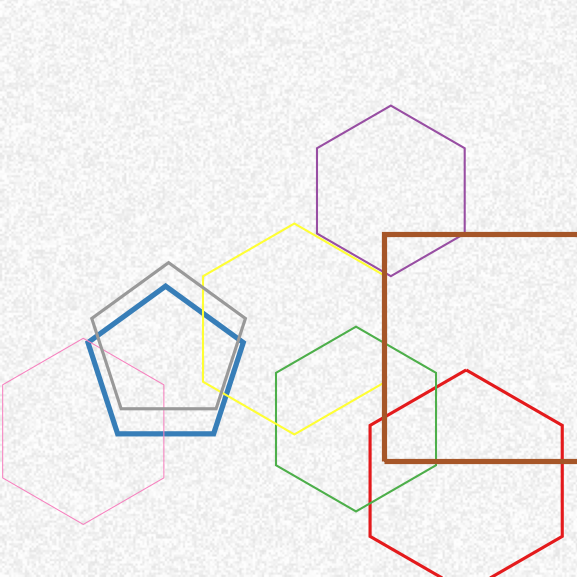[{"shape": "hexagon", "thickness": 1.5, "radius": 0.96, "center": [0.807, 0.166]}, {"shape": "pentagon", "thickness": 2.5, "radius": 0.71, "center": [0.287, 0.362]}, {"shape": "hexagon", "thickness": 1, "radius": 0.8, "center": [0.616, 0.274]}, {"shape": "hexagon", "thickness": 1, "radius": 0.74, "center": [0.677, 0.669]}, {"shape": "hexagon", "thickness": 1, "radius": 0.91, "center": [0.51, 0.429]}, {"shape": "square", "thickness": 2.5, "radius": 0.99, "center": [0.861, 0.398]}, {"shape": "hexagon", "thickness": 0.5, "radius": 0.81, "center": [0.144, 0.252]}, {"shape": "pentagon", "thickness": 1.5, "radius": 0.7, "center": [0.292, 0.404]}]